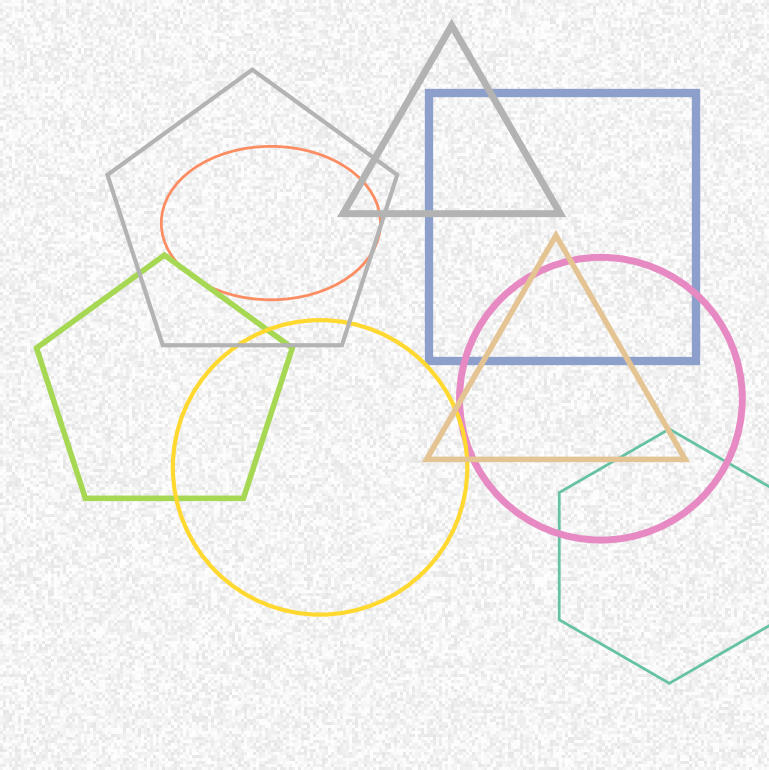[{"shape": "hexagon", "thickness": 1, "radius": 0.83, "center": [0.869, 0.278]}, {"shape": "oval", "thickness": 1, "radius": 0.71, "center": [0.352, 0.71]}, {"shape": "square", "thickness": 3, "radius": 0.87, "center": [0.73, 0.705]}, {"shape": "circle", "thickness": 2.5, "radius": 0.92, "center": [0.78, 0.482]}, {"shape": "pentagon", "thickness": 2, "radius": 0.87, "center": [0.214, 0.494]}, {"shape": "circle", "thickness": 1.5, "radius": 0.96, "center": [0.416, 0.393]}, {"shape": "triangle", "thickness": 2, "radius": 0.97, "center": [0.722, 0.5]}, {"shape": "pentagon", "thickness": 1.5, "radius": 0.99, "center": [0.328, 0.712]}, {"shape": "triangle", "thickness": 2.5, "radius": 0.81, "center": [0.587, 0.804]}]